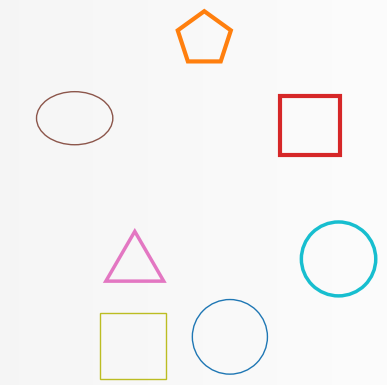[{"shape": "circle", "thickness": 1, "radius": 0.48, "center": [0.593, 0.125]}, {"shape": "pentagon", "thickness": 3, "radius": 0.36, "center": [0.527, 0.899]}, {"shape": "square", "thickness": 3, "radius": 0.38, "center": [0.8, 0.675]}, {"shape": "oval", "thickness": 1, "radius": 0.49, "center": [0.193, 0.693]}, {"shape": "triangle", "thickness": 2.5, "radius": 0.43, "center": [0.348, 0.313]}, {"shape": "square", "thickness": 1, "radius": 0.43, "center": [0.343, 0.101]}, {"shape": "circle", "thickness": 2.5, "radius": 0.48, "center": [0.874, 0.327]}]